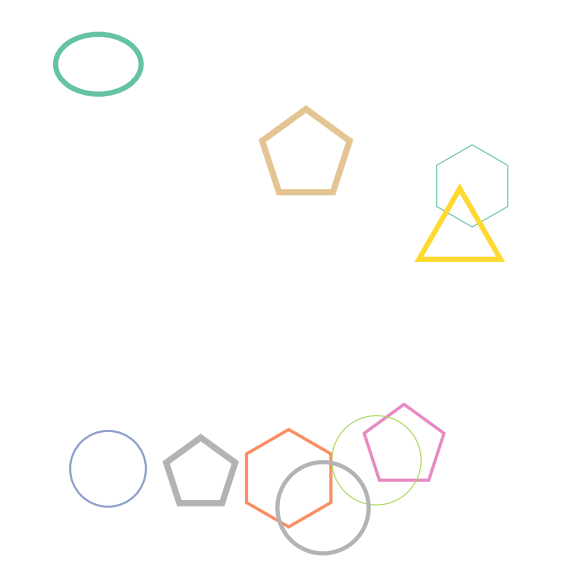[{"shape": "oval", "thickness": 2.5, "radius": 0.37, "center": [0.17, 0.888]}, {"shape": "hexagon", "thickness": 0.5, "radius": 0.36, "center": [0.818, 0.677]}, {"shape": "hexagon", "thickness": 1.5, "radius": 0.42, "center": [0.5, 0.171]}, {"shape": "circle", "thickness": 1, "radius": 0.33, "center": [0.187, 0.187]}, {"shape": "pentagon", "thickness": 1.5, "radius": 0.36, "center": [0.7, 0.226]}, {"shape": "circle", "thickness": 0.5, "radius": 0.39, "center": [0.652, 0.202]}, {"shape": "triangle", "thickness": 2.5, "radius": 0.41, "center": [0.796, 0.591]}, {"shape": "pentagon", "thickness": 3, "radius": 0.4, "center": [0.53, 0.731]}, {"shape": "pentagon", "thickness": 3, "radius": 0.31, "center": [0.348, 0.179]}, {"shape": "circle", "thickness": 2, "radius": 0.39, "center": [0.559, 0.12]}]